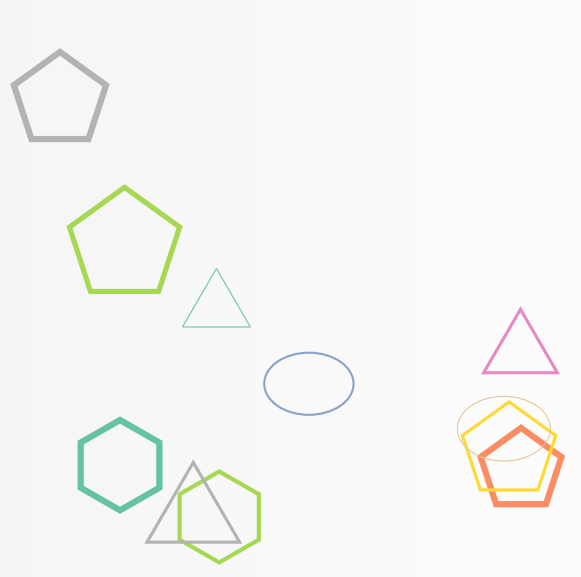[{"shape": "triangle", "thickness": 0.5, "radius": 0.34, "center": [0.372, 0.467]}, {"shape": "hexagon", "thickness": 3, "radius": 0.39, "center": [0.206, 0.194]}, {"shape": "pentagon", "thickness": 3, "radius": 0.37, "center": [0.896, 0.185]}, {"shape": "oval", "thickness": 1, "radius": 0.38, "center": [0.531, 0.335]}, {"shape": "triangle", "thickness": 1.5, "radius": 0.37, "center": [0.895, 0.39]}, {"shape": "pentagon", "thickness": 2.5, "radius": 0.5, "center": [0.214, 0.575]}, {"shape": "hexagon", "thickness": 2, "radius": 0.39, "center": [0.377, 0.104]}, {"shape": "pentagon", "thickness": 1.5, "radius": 0.42, "center": [0.876, 0.219]}, {"shape": "oval", "thickness": 0.5, "radius": 0.4, "center": [0.867, 0.257]}, {"shape": "pentagon", "thickness": 3, "radius": 0.42, "center": [0.103, 0.826]}, {"shape": "triangle", "thickness": 1.5, "radius": 0.46, "center": [0.333, 0.106]}]